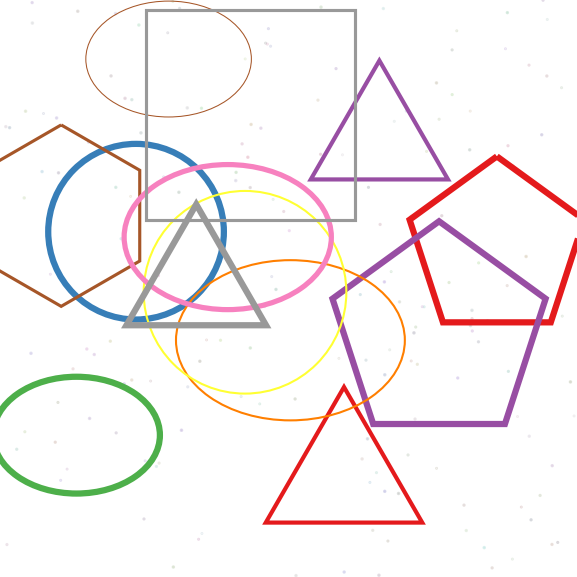[{"shape": "pentagon", "thickness": 3, "radius": 0.79, "center": [0.86, 0.569]}, {"shape": "triangle", "thickness": 2, "radius": 0.78, "center": [0.596, 0.172]}, {"shape": "circle", "thickness": 3, "radius": 0.76, "center": [0.236, 0.598]}, {"shape": "oval", "thickness": 3, "radius": 0.72, "center": [0.132, 0.246]}, {"shape": "triangle", "thickness": 2, "radius": 0.69, "center": [0.657, 0.757]}, {"shape": "pentagon", "thickness": 3, "radius": 0.97, "center": [0.76, 0.422]}, {"shape": "oval", "thickness": 1, "radius": 0.99, "center": [0.503, 0.41]}, {"shape": "circle", "thickness": 1, "radius": 0.88, "center": [0.424, 0.493]}, {"shape": "oval", "thickness": 0.5, "radius": 0.72, "center": [0.292, 0.897]}, {"shape": "hexagon", "thickness": 1.5, "radius": 0.79, "center": [0.106, 0.626]}, {"shape": "oval", "thickness": 2.5, "radius": 0.9, "center": [0.394, 0.589]}, {"shape": "square", "thickness": 1.5, "radius": 0.91, "center": [0.433, 0.8]}, {"shape": "triangle", "thickness": 3, "radius": 0.7, "center": [0.34, 0.506]}]